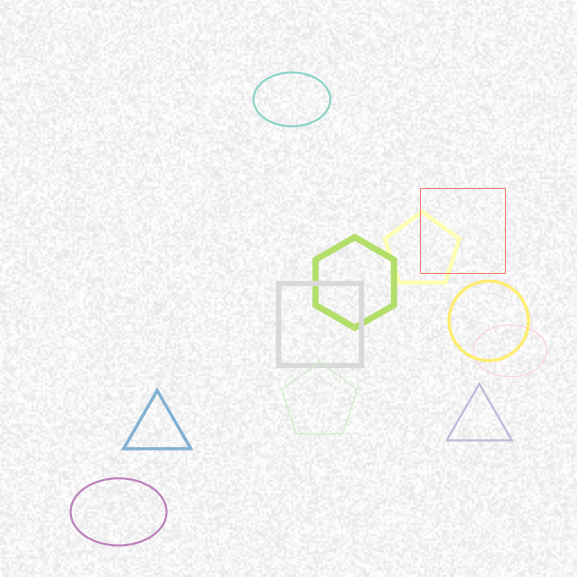[{"shape": "oval", "thickness": 1, "radius": 0.33, "center": [0.505, 0.827]}, {"shape": "pentagon", "thickness": 2, "radius": 0.34, "center": [0.731, 0.565]}, {"shape": "triangle", "thickness": 1, "radius": 0.33, "center": [0.83, 0.269]}, {"shape": "square", "thickness": 0.5, "radius": 0.37, "center": [0.801, 0.6]}, {"shape": "triangle", "thickness": 1.5, "radius": 0.34, "center": [0.272, 0.256]}, {"shape": "hexagon", "thickness": 3, "radius": 0.39, "center": [0.614, 0.51]}, {"shape": "oval", "thickness": 0.5, "radius": 0.32, "center": [0.883, 0.391]}, {"shape": "square", "thickness": 2.5, "radius": 0.36, "center": [0.554, 0.438]}, {"shape": "oval", "thickness": 1, "radius": 0.42, "center": [0.205, 0.113]}, {"shape": "pentagon", "thickness": 0.5, "radius": 0.34, "center": [0.553, 0.303]}, {"shape": "circle", "thickness": 1.5, "radius": 0.34, "center": [0.846, 0.444]}]